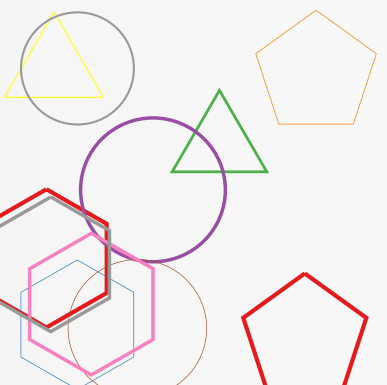[{"shape": "hexagon", "thickness": 3, "radius": 0.9, "center": [0.12, 0.329]}, {"shape": "pentagon", "thickness": 3, "radius": 0.83, "center": [0.787, 0.123]}, {"shape": "hexagon", "thickness": 0.5, "radius": 0.84, "center": [0.2, 0.157]}, {"shape": "triangle", "thickness": 2, "radius": 0.71, "center": [0.566, 0.624]}, {"shape": "circle", "thickness": 2.5, "radius": 0.93, "center": [0.395, 0.507]}, {"shape": "pentagon", "thickness": 0.5, "radius": 0.82, "center": [0.816, 0.81]}, {"shape": "triangle", "thickness": 1, "radius": 0.74, "center": [0.139, 0.821]}, {"shape": "circle", "thickness": 0.5, "radius": 0.89, "center": [0.355, 0.147]}, {"shape": "hexagon", "thickness": 2.5, "radius": 0.92, "center": [0.236, 0.21]}, {"shape": "hexagon", "thickness": 2.5, "radius": 0.87, "center": [0.131, 0.314]}, {"shape": "circle", "thickness": 1.5, "radius": 0.73, "center": [0.2, 0.822]}]